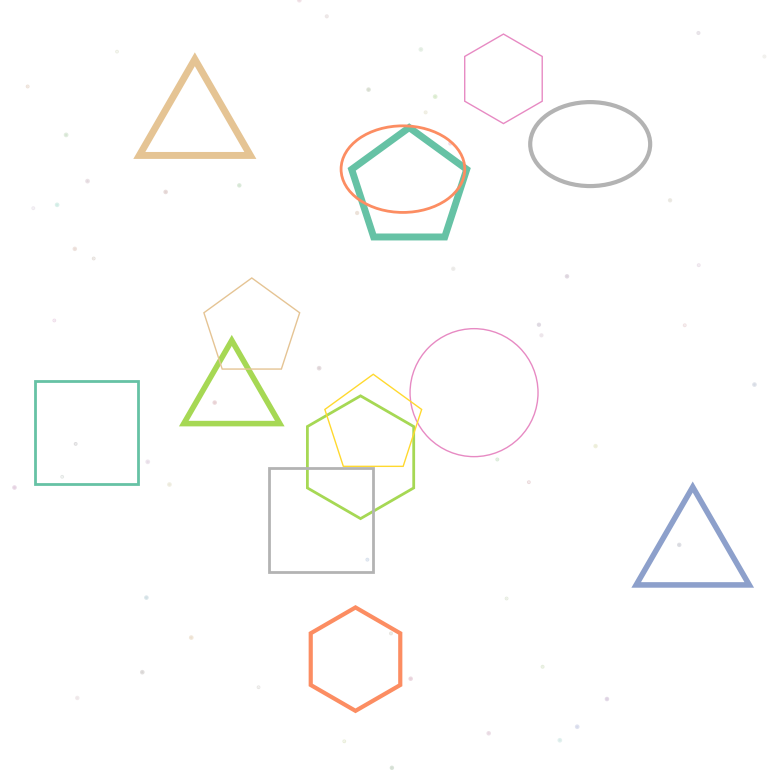[{"shape": "square", "thickness": 1, "radius": 0.34, "center": [0.112, 0.438]}, {"shape": "pentagon", "thickness": 2.5, "radius": 0.39, "center": [0.531, 0.756]}, {"shape": "oval", "thickness": 1, "radius": 0.4, "center": [0.523, 0.78]}, {"shape": "hexagon", "thickness": 1.5, "radius": 0.34, "center": [0.462, 0.144]}, {"shape": "triangle", "thickness": 2, "radius": 0.42, "center": [0.9, 0.283]}, {"shape": "hexagon", "thickness": 0.5, "radius": 0.29, "center": [0.654, 0.898]}, {"shape": "circle", "thickness": 0.5, "radius": 0.42, "center": [0.616, 0.49]}, {"shape": "triangle", "thickness": 2, "radius": 0.36, "center": [0.301, 0.486]}, {"shape": "hexagon", "thickness": 1, "radius": 0.4, "center": [0.468, 0.406]}, {"shape": "pentagon", "thickness": 0.5, "radius": 0.33, "center": [0.485, 0.448]}, {"shape": "pentagon", "thickness": 0.5, "radius": 0.33, "center": [0.327, 0.574]}, {"shape": "triangle", "thickness": 2.5, "radius": 0.42, "center": [0.253, 0.84]}, {"shape": "square", "thickness": 1, "radius": 0.34, "center": [0.417, 0.325]}, {"shape": "oval", "thickness": 1.5, "radius": 0.39, "center": [0.766, 0.813]}]